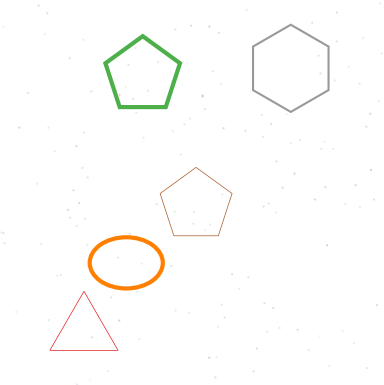[{"shape": "triangle", "thickness": 0.5, "radius": 0.51, "center": [0.218, 0.141]}, {"shape": "pentagon", "thickness": 3, "radius": 0.51, "center": [0.371, 0.804]}, {"shape": "oval", "thickness": 3, "radius": 0.47, "center": [0.328, 0.317]}, {"shape": "pentagon", "thickness": 0.5, "radius": 0.49, "center": [0.509, 0.467]}, {"shape": "hexagon", "thickness": 1.5, "radius": 0.57, "center": [0.755, 0.823]}]